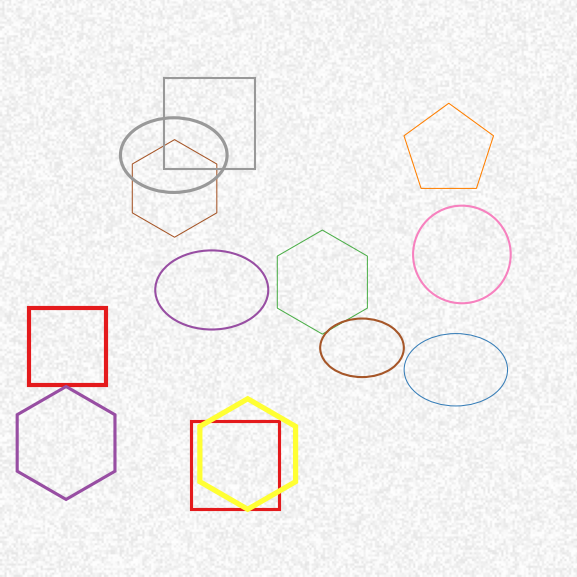[{"shape": "square", "thickness": 1.5, "radius": 0.38, "center": [0.407, 0.194]}, {"shape": "square", "thickness": 2, "radius": 0.33, "center": [0.117, 0.399]}, {"shape": "oval", "thickness": 0.5, "radius": 0.45, "center": [0.789, 0.359]}, {"shape": "hexagon", "thickness": 0.5, "radius": 0.45, "center": [0.558, 0.511]}, {"shape": "oval", "thickness": 1, "radius": 0.49, "center": [0.367, 0.497]}, {"shape": "hexagon", "thickness": 1.5, "radius": 0.49, "center": [0.114, 0.232]}, {"shape": "pentagon", "thickness": 0.5, "radius": 0.41, "center": [0.777, 0.739]}, {"shape": "hexagon", "thickness": 2.5, "radius": 0.48, "center": [0.429, 0.213]}, {"shape": "hexagon", "thickness": 0.5, "radius": 0.42, "center": [0.302, 0.673]}, {"shape": "oval", "thickness": 1, "radius": 0.36, "center": [0.627, 0.397]}, {"shape": "circle", "thickness": 1, "radius": 0.42, "center": [0.8, 0.558]}, {"shape": "oval", "thickness": 1.5, "radius": 0.46, "center": [0.301, 0.731]}, {"shape": "square", "thickness": 1, "radius": 0.39, "center": [0.363, 0.785]}]